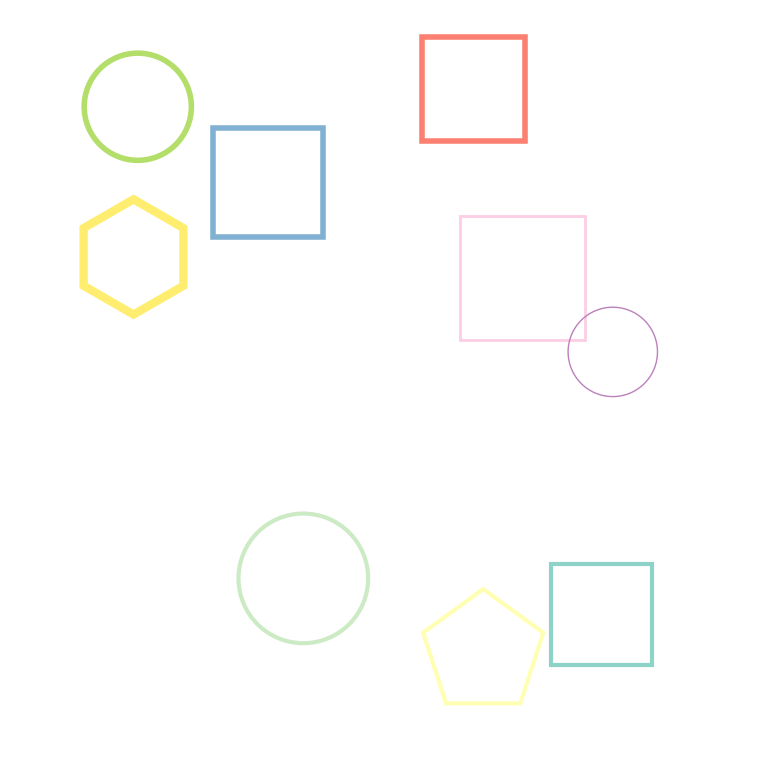[{"shape": "square", "thickness": 1.5, "radius": 0.33, "center": [0.782, 0.202]}, {"shape": "pentagon", "thickness": 1.5, "radius": 0.41, "center": [0.627, 0.153]}, {"shape": "square", "thickness": 2, "radius": 0.34, "center": [0.615, 0.884]}, {"shape": "square", "thickness": 2, "radius": 0.35, "center": [0.348, 0.763]}, {"shape": "circle", "thickness": 2, "radius": 0.35, "center": [0.179, 0.861]}, {"shape": "square", "thickness": 1, "radius": 0.4, "center": [0.679, 0.639]}, {"shape": "circle", "thickness": 0.5, "radius": 0.29, "center": [0.796, 0.543]}, {"shape": "circle", "thickness": 1.5, "radius": 0.42, "center": [0.394, 0.249]}, {"shape": "hexagon", "thickness": 3, "radius": 0.37, "center": [0.173, 0.666]}]